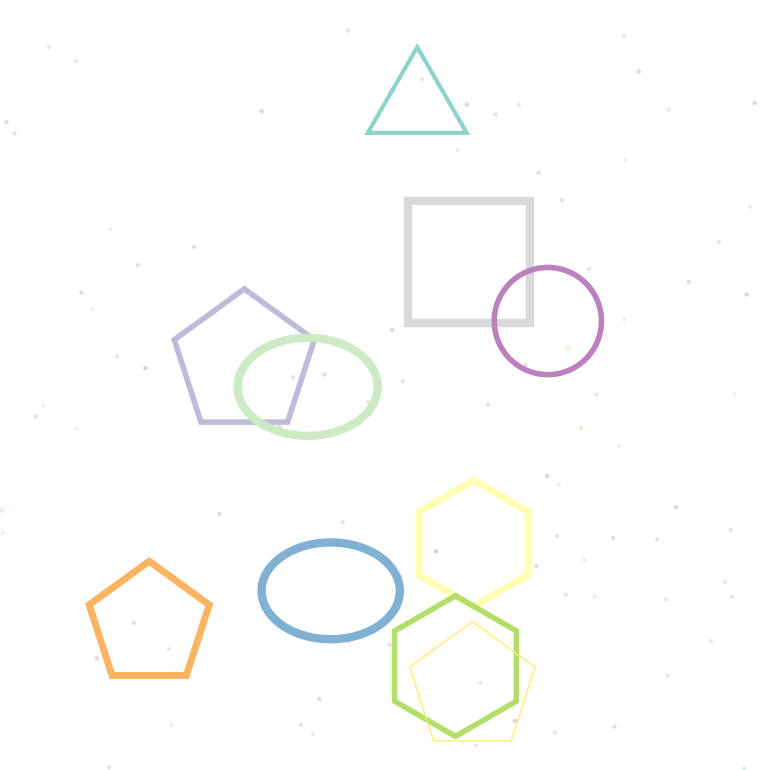[{"shape": "triangle", "thickness": 1.5, "radius": 0.37, "center": [0.542, 0.865]}, {"shape": "hexagon", "thickness": 2.5, "radius": 0.41, "center": [0.615, 0.294]}, {"shape": "pentagon", "thickness": 2, "radius": 0.48, "center": [0.317, 0.529]}, {"shape": "oval", "thickness": 3, "radius": 0.45, "center": [0.429, 0.233]}, {"shape": "pentagon", "thickness": 2.5, "radius": 0.41, "center": [0.194, 0.189]}, {"shape": "hexagon", "thickness": 2, "radius": 0.46, "center": [0.592, 0.135]}, {"shape": "square", "thickness": 3, "radius": 0.4, "center": [0.609, 0.66]}, {"shape": "circle", "thickness": 2, "radius": 0.35, "center": [0.711, 0.583]}, {"shape": "oval", "thickness": 3, "radius": 0.45, "center": [0.4, 0.498]}, {"shape": "pentagon", "thickness": 0.5, "radius": 0.43, "center": [0.614, 0.107]}]